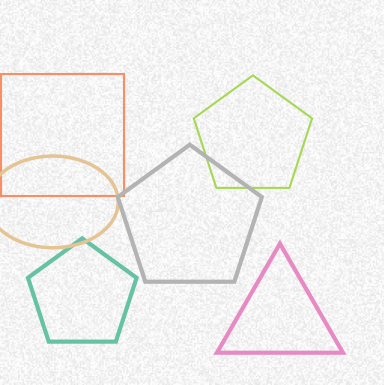[{"shape": "pentagon", "thickness": 3, "radius": 0.74, "center": [0.214, 0.233]}, {"shape": "square", "thickness": 1.5, "radius": 0.79, "center": [0.162, 0.649]}, {"shape": "triangle", "thickness": 3, "radius": 0.94, "center": [0.727, 0.178]}, {"shape": "pentagon", "thickness": 1.5, "radius": 0.81, "center": [0.657, 0.643]}, {"shape": "oval", "thickness": 2.5, "radius": 0.85, "center": [0.137, 0.476]}, {"shape": "pentagon", "thickness": 3, "radius": 0.98, "center": [0.493, 0.427]}]